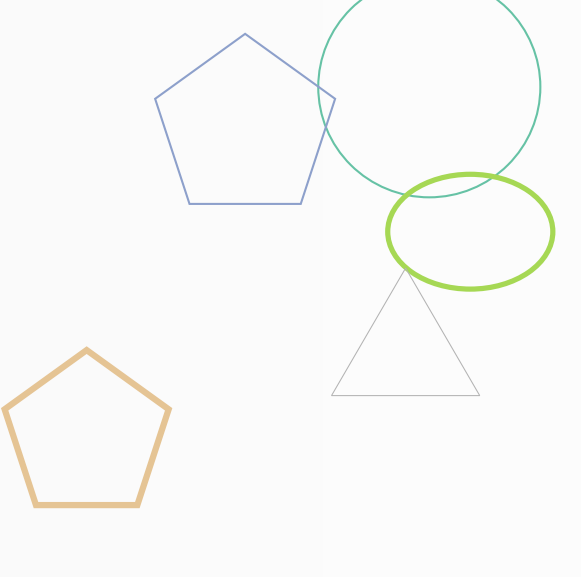[{"shape": "circle", "thickness": 1, "radius": 0.96, "center": [0.739, 0.849]}, {"shape": "pentagon", "thickness": 1, "radius": 0.81, "center": [0.422, 0.778]}, {"shape": "oval", "thickness": 2.5, "radius": 0.71, "center": [0.809, 0.598]}, {"shape": "pentagon", "thickness": 3, "radius": 0.74, "center": [0.149, 0.245]}, {"shape": "triangle", "thickness": 0.5, "radius": 0.74, "center": [0.698, 0.388]}]